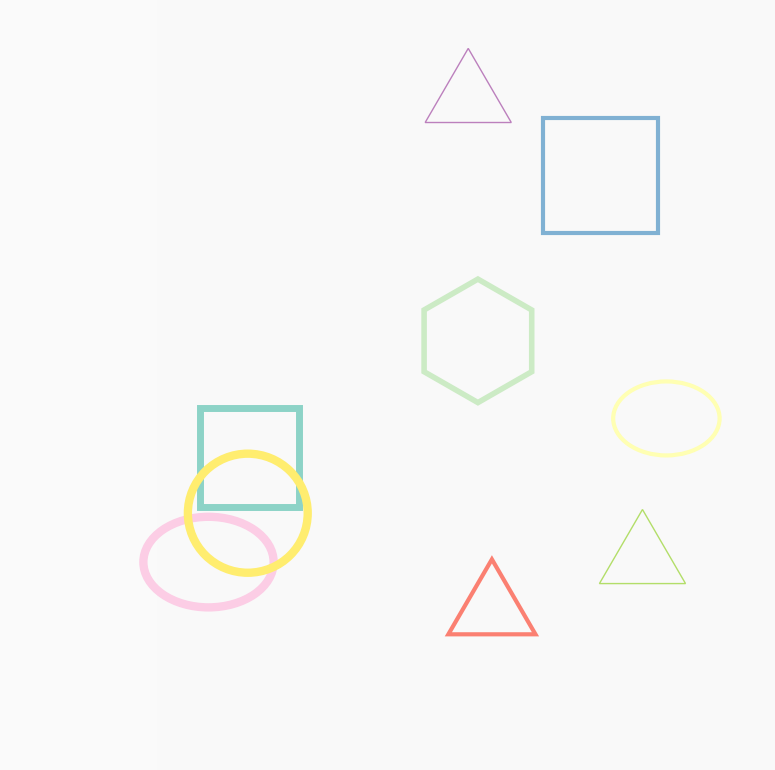[{"shape": "square", "thickness": 2.5, "radius": 0.32, "center": [0.321, 0.406]}, {"shape": "oval", "thickness": 1.5, "radius": 0.34, "center": [0.86, 0.457]}, {"shape": "triangle", "thickness": 1.5, "radius": 0.32, "center": [0.635, 0.209]}, {"shape": "square", "thickness": 1.5, "radius": 0.37, "center": [0.775, 0.772]}, {"shape": "triangle", "thickness": 0.5, "radius": 0.32, "center": [0.829, 0.274]}, {"shape": "oval", "thickness": 3, "radius": 0.42, "center": [0.269, 0.27]}, {"shape": "triangle", "thickness": 0.5, "radius": 0.32, "center": [0.604, 0.873]}, {"shape": "hexagon", "thickness": 2, "radius": 0.4, "center": [0.617, 0.557]}, {"shape": "circle", "thickness": 3, "radius": 0.39, "center": [0.32, 0.333]}]